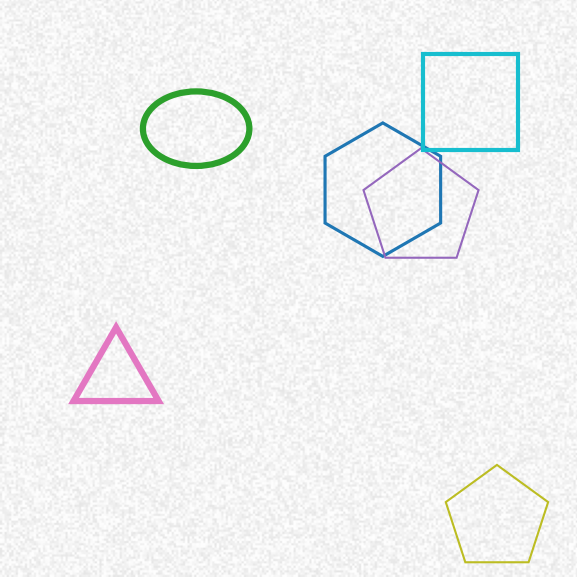[{"shape": "hexagon", "thickness": 1.5, "radius": 0.58, "center": [0.663, 0.671]}, {"shape": "oval", "thickness": 3, "radius": 0.46, "center": [0.34, 0.776]}, {"shape": "pentagon", "thickness": 1, "radius": 0.52, "center": [0.729, 0.638]}, {"shape": "triangle", "thickness": 3, "radius": 0.43, "center": [0.201, 0.347]}, {"shape": "pentagon", "thickness": 1, "radius": 0.47, "center": [0.861, 0.101]}, {"shape": "square", "thickness": 2, "radius": 0.41, "center": [0.814, 0.822]}]